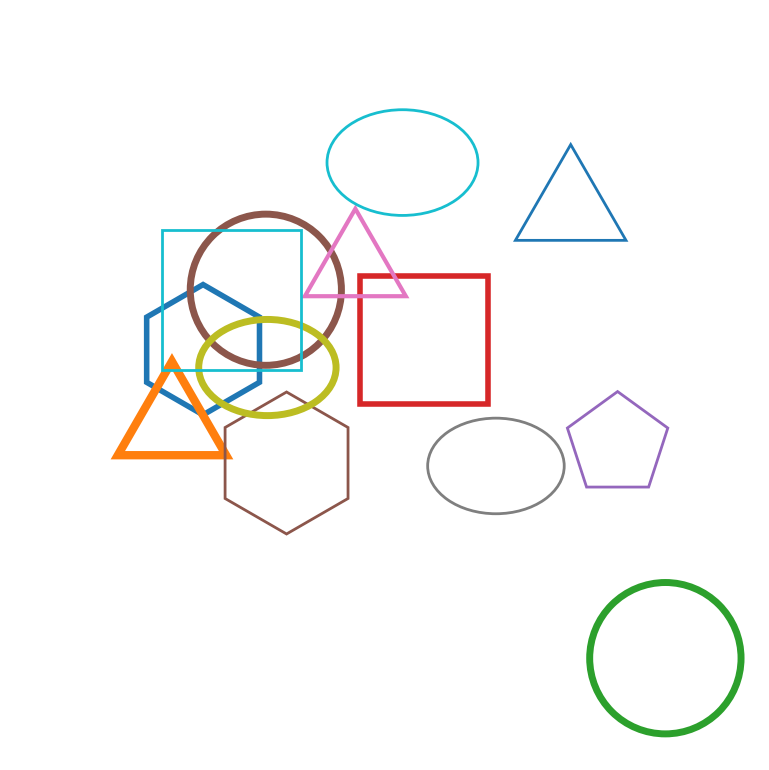[{"shape": "triangle", "thickness": 1, "radius": 0.41, "center": [0.741, 0.729]}, {"shape": "hexagon", "thickness": 2, "radius": 0.42, "center": [0.264, 0.546]}, {"shape": "triangle", "thickness": 3, "radius": 0.41, "center": [0.223, 0.449]}, {"shape": "circle", "thickness": 2.5, "radius": 0.49, "center": [0.864, 0.145]}, {"shape": "square", "thickness": 2, "radius": 0.42, "center": [0.551, 0.558]}, {"shape": "pentagon", "thickness": 1, "radius": 0.34, "center": [0.802, 0.423]}, {"shape": "circle", "thickness": 2.5, "radius": 0.49, "center": [0.345, 0.624]}, {"shape": "hexagon", "thickness": 1, "radius": 0.46, "center": [0.372, 0.399]}, {"shape": "triangle", "thickness": 1.5, "radius": 0.38, "center": [0.461, 0.653]}, {"shape": "oval", "thickness": 1, "radius": 0.44, "center": [0.644, 0.395]}, {"shape": "oval", "thickness": 2.5, "radius": 0.45, "center": [0.347, 0.523]}, {"shape": "square", "thickness": 1, "radius": 0.45, "center": [0.301, 0.61]}, {"shape": "oval", "thickness": 1, "radius": 0.49, "center": [0.523, 0.789]}]